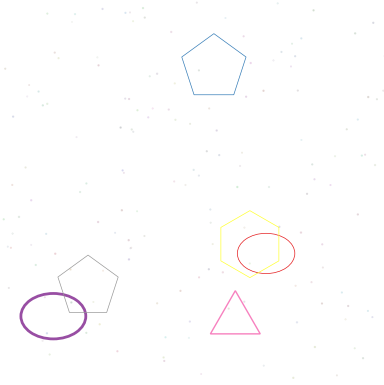[{"shape": "oval", "thickness": 0.5, "radius": 0.37, "center": [0.691, 0.342]}, {"shape": "pentagon", "thickness": 0.5, "radius": 0.44, "center": [0.556, 0.825]}, {"shape": "oval", "thickness": 2, "radius": 0.42, "center": [0.139, 0.179]}, {"shape": "hexagon", "thickness": 0.5, "radius": 0.43, "center": [0.649, 0.366]}, {"shape": "triangle", "thickness": 1, "radius": 0.37, "center": [0.611, 0.17]}, {"shape": "pentagon", "thickness": 0.5, "radius": 0.41, "center": [0.229, 0.255]}]